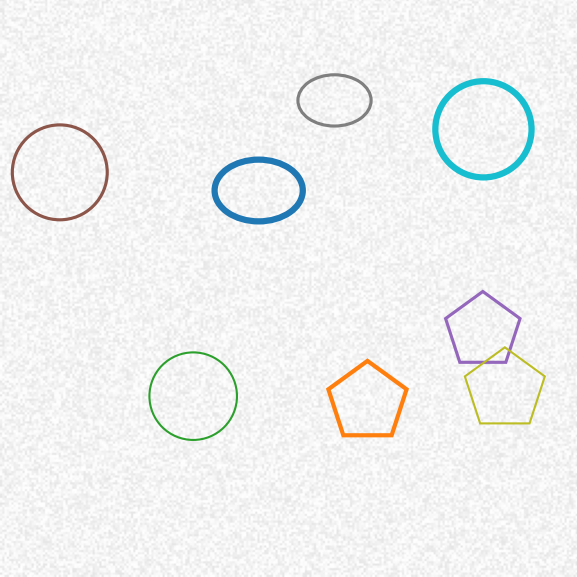[{"shape": "oval", "thickness": 3, "radius": 0.38, "center": [0.448, 0.669]}, {"shape": "pentagon", "thickness": 2, "radius": 0.36, "center": [0.636, 0.303]}, {"shape": "circle", "thickness": 1, "radius": 0.38, "center": [0.335, 0.313]}, {"shape": "pentagon", "thickness": 1.5, "radius": 0.34, "center": [0.836, 0.427]}, {"shape": "circle", "thickness": 1.5, "radius": 0.41, "center": [0.104, 0.701]}, {"shape": "oval", "thickness": 1.5, "radius": 0.32, "center": [0.579, 0.825]}, {"shape": "pentagon", "thickness": 1, "radius": 0.36, "center": [0.874, 0.325]}, {"shape": "circle", "thickness": 3, "radius": 0.42, "center": [0.837, 0.775]}]